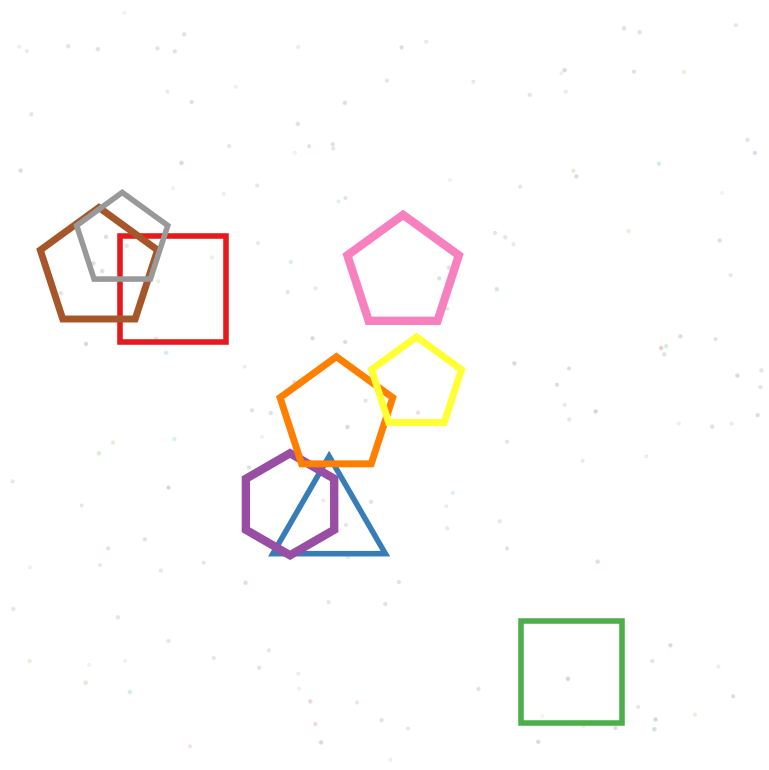[{"shape": "square", "thickness": 2, "radius": 0.34, "center": [0.225, 0.624]}, {"shape": "triangle", "thickness": 2, "radius": 0.42, "center": [0.427, 0.323]}, {"shape": "square", "thickness": 2, "radius": 0.33, "center": [0.742, 0.127]}, {"shape": "hexagon", "thickness": 3, "radius": 0.33, "center": [0.377, 0.345]}, {"shape": "pentagon", "thickness": 2.5, "radius": 0.38, "center": [0.437, 0.46]}, {"shape": "pentagon", "thickness": 2.5, "radius": 0.31, "center": [0.541, 0.501]}, {"shape": "pentagon", "thickness": 2.5, "radius": 0.4, "center": [0.128, 0.65]}, {"shape": "pentagon", "thickness": 3, "radius": 0.38, "center": [0.524, 0.645]}, {"shape": "pentagon", "thickness": 2, "radius": 0.31, "center": [0.159, 0.688]}]